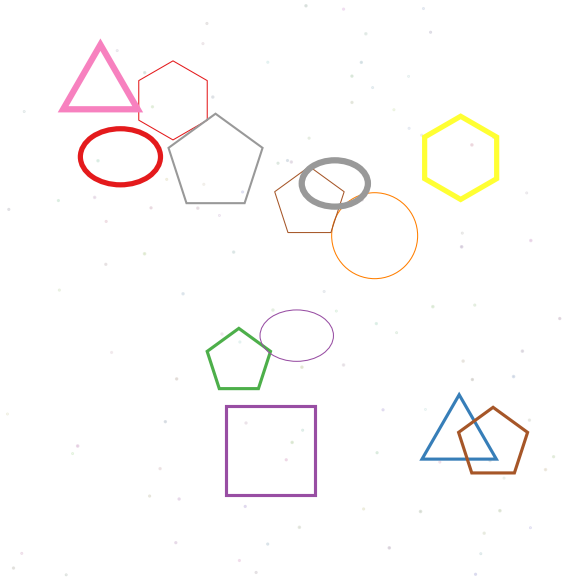[{"shape": "hexagon", "thickness": 0.5, "radius": 0.34, "center": [0.3, 0.825]}, {"shape": "oval", "thickness": 2.5, "radius": 0.35, "center": [0.209, 0.728]}, {"shape": "triangle", "thickness": 1.5, "radius": 0.37, "center": [0.795, 0.241]}, {"shape": "pentagon", "thickness": 1.5, "radius": 0.29, "center": [0.414, 0.373]}, {"shape": "square", "thickness": 1.5, "radius": 0.38, "center": [0.468, 0.219]}, {"shape": "oval", "thickness": 0.5, "radius": 0.32, "center": [0.514, 0.418]}, {"shape": "circle", "thickness": 0.5, "radius": 0.37, "center": [0.649, 0.591]}, {"shape": "hexagon", "thickness": 2.5, "radius": 0.36, "center": [0.798, 0.726]}, {"shape": "pentagon", "thickness": 0.5, "radius": 0.32, "center": [0.536, 0.648]}, {"shape": "pentagon", "thickness": 1.5, "radius": 0.31, "center": [0.854, 0.231]}, {"shape": "triangle", "thickness": 3, "radius": 0.37, "center": [0.174, 0.847]}, {"shape": "pentagon", "thickness": 1, "radius": 0.43, "center": [0.373, 0.717]}, {"shape": "oval", "thickness": 3, "radius": 0.29, "center": [0.58, 0.681]}]